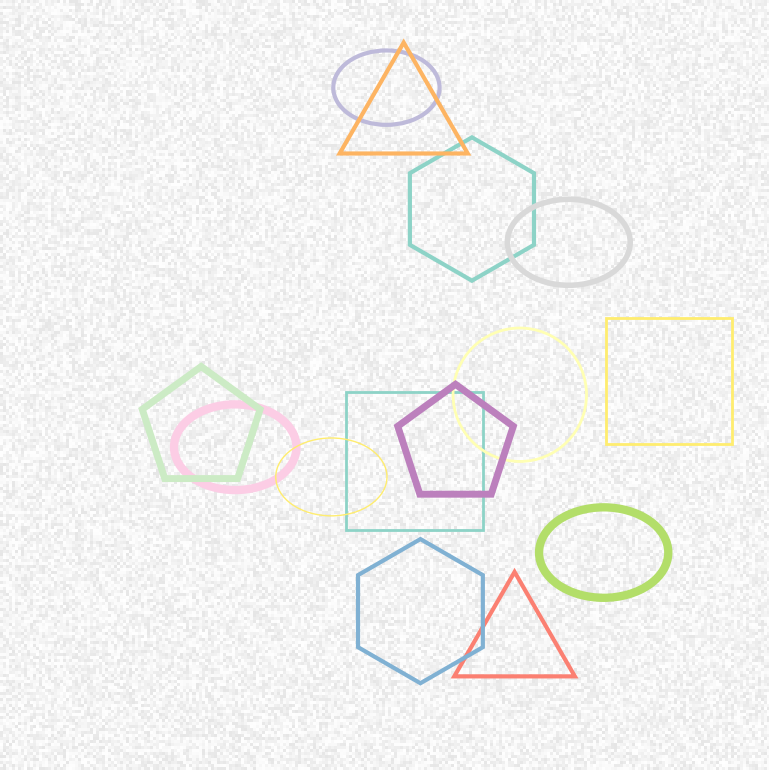[{"shape": "hexagon", "thickness": 1.5, "radius": 0.47, "center": [0.613, 0.729]}, {"shape": "square", "thickness": 1, "radius": 0.45, "center": [0.538, 0.401]}, {"shape": "circle", "thickness": 1, "radius": 0.43, "center": [0.675, 0.487]}, {"shape": "oval", "thickness": 1.5, "radius": 0.35, "center": [0.502, 0.886]}, {"shape": "triangle", "thickness": 1.5, "radius": 0.45, "center": [0.668, 0.167]}, {"shape": "hexagon", "thickness": 1.5, "radius": 0.47, "center": [0.546, 0.206]}, {"shape": "triangle", "thickness": 1.5, "radius": 0.48, "center": [0.524, 0.849]}, {"shape": "oval", "thickness": 3, "radius": 0.42, "center": [0.784, 0.282]}, {"shape": "oval", "thickness": 3, "radius": 0.4, "center": [0.306, 0.419]}, {"shape": "oval", "thickness": 2, "radius": 0.4, "center": [0.739, 0.685]}, {"shape": "pentagon", "thickness": 2.5, "radius": 0.39, "center": [0.592, 0.422]}, {"shape": "pentagon", "thickness": 2.5, "radius": 0.4, "center": [0.261, 0.444]}, {"shape": "oval", "thickness": 0.5, "radius": 0.36, "center": [0.43, 0.381]}, {"shape": "square", "thickness": 1, "radius": 0.41, "center": [0.869, 0.505]}]